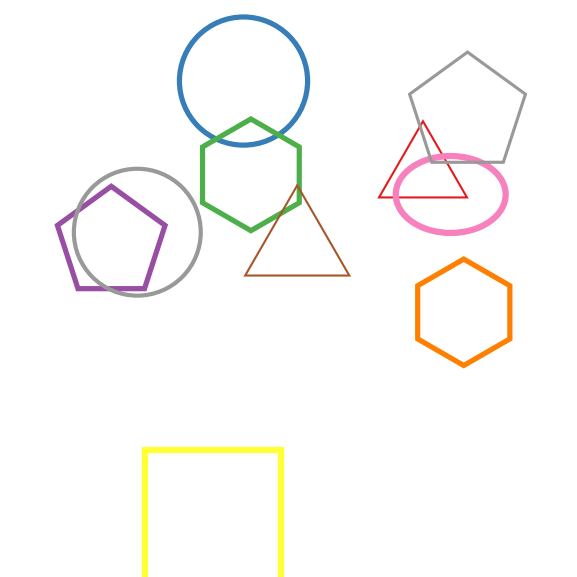[{"shape": "triangle", "thickness": 1, "radius": 0.44, "center": [0.732, 0.701]}, {"shape": "circle", "thickness": 2.5, "radius": 0.55, "center": [0.422, 0.859]}, {"shape": "hexagon", "thickness": 2.5, "radius": 0.48, "center": [0.434, 0.696]}, {"shape": "pentagon", "thickness": 2.5, "radius": 0.49, "center": [0.193, 0.579]}, {"shape": "hexagon", "thickness": 2.5, "radius": 0.46, "center": [0.803, 0.458]}, {"shape": "square", "thickness": 3, "radius": 0.59, "center": [0.369, 0.103]}, {"shape": "triangle", "thickness": 1, "radius": 0.52, "center": [0.515, 0.574]}, {"shape": "oval", "thickness": 3, "radius": 0.48, "center": [0.78, 0.662]}, {"shape": "pentagon", "thickness": 1.5, "radius": 0.53, "center": [0.81, 0.803]}, {"shape": "circle", "thickness": 2, "radius": 0.55, "center": [0.238, 0.597]}]